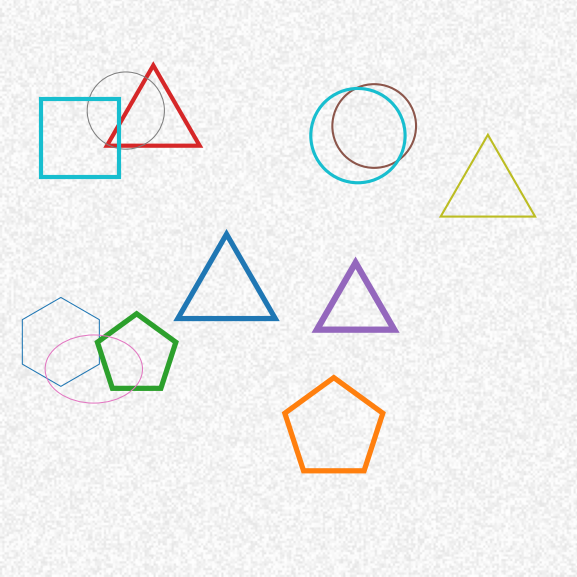[{"shape": "triangle", "thickness": 2.5, "radius": 0.49, "center": [0.392, 0.496]}, {"shape": "hexagon", "thickness": 0.5, "radius": 0.38, "center": [0.105, 0.407]}, {"shape": "pentagon", "thickness": 2.5, "radius": 0.45, "center": [0.578, 0.256]}, {"shape": "pentagon", "thickness": 2.5, "radius": 0.36, "center": [0.237, 0.384]}, {"shape": "triangle", "thickness": 2, "radius": 0.46, "center": [0.265, 0.793]}, {"shape": "triangle", "thickness": 3, "radius": 0.39, "center": [0.616, 0.467]}, {"shape": "circle", "thickness": 1, "radius": 0.36, "center": [0.648, 0.781]}, {"shape": "oval", "thickness": 0.5, "radius": 0.42, "center": [0.162, 0.36]}, {"shape": "circle", "thickness": 0.5, "radius": 0.33, "center": [0.218, 0.808]}, {"shape": "triangle", "thickness": 1, "radius": 0.47, "center": [0.845, 0.671]}, {"shape": "square", "thickness": 2, "radius": 0.33, "center": [0.139, 0.76]}, {"shape": "circle", "thickness": 1.5, "radius": 0.41, "center": [0.62, 0.764]}]